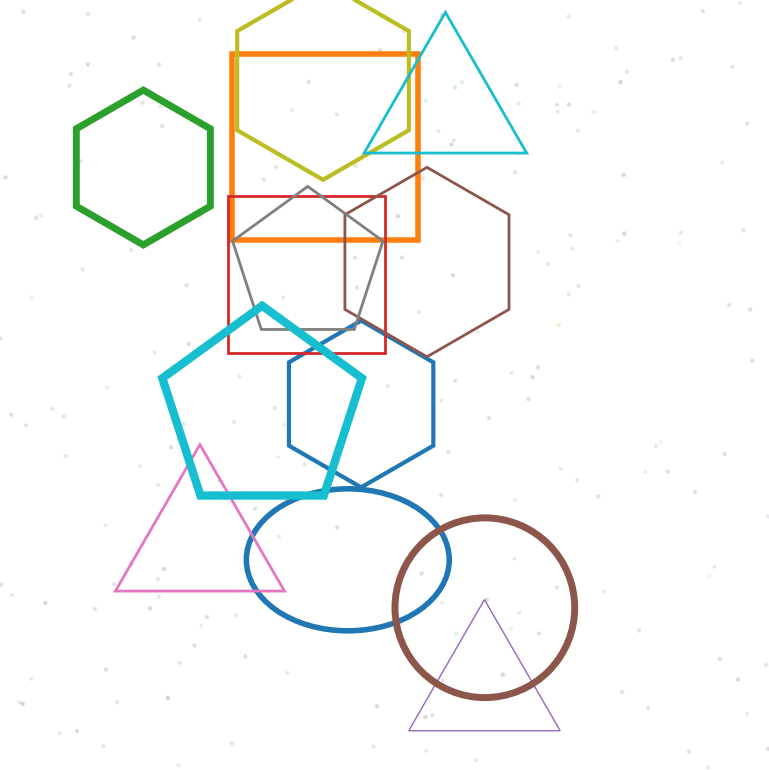[{"shape": "hexagon", "thickness": 1.5, "radius": 0.54, "center": [0.469, 0.475]}, {"shape": "oval", "thickness": 2, "radius": 0.66, "center": [0.452, 0.273]}, {"shape": "square", "thickness": 2, "radius": 0.6, "center": [0.422, 0.809]}, {"shape": "hexagon", "thickness": 2.5, "radius": 0.5, "center": [0.186, 0.782]}, {"shape": "square", "thickness": 1, "radius": 0.51, "center": [0.398, 0.644]}, {"shape": "triangle", "thickness": 0.5, "radius": 0.57, "center": [0.629, 0.108]}, {"shape": "hexagon", "thickness": 1, "radius": 0.62, "center": [0.554, 0.66]}, {"shape": "circle", "thickness": 2.5, "radius": 0.58, "center": [0.63, 0.211]}, {"shape": "triangle", "thickness": 1, "radius": 0.63, "center": [0.26, 0.296]}, {"shape": "pentagon", "thickness": 1, "radius": 0.51, "center": [0.4, 0.655]}, {"shape": "hexagon", "thickness": 1.5, "radius": 0.64, "center": [0.42, 0.895]}, {"shape": "triangle", "thickness": 1, "radius": 0.61, "center": [0.578, 0.862]}, {"shape": "pentagon", "thickness": 3, "radius": 0.68, "center": [0.34, 0.467]}]